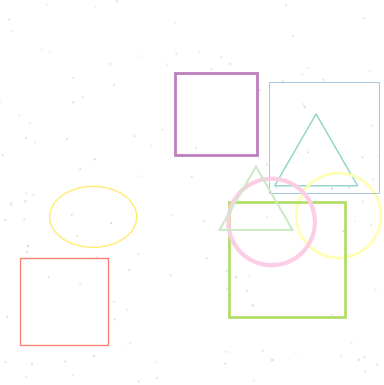[{"shape": "triangle", "thickness": 1, "radius": 0.62, "center": [0.821, 0.58]}, {"shape": "circle", "thickness": 2, "radius": 0.55, "center": [0.879, 0.44]}, {"shape": "square", "thickness": 1, "radius": 0.57, "center": [0.166, 0.217]}, {"shape": "square", "thickness": 0.5, "radius": 0.72, "center": [0.841, 0.643]}, {"shape": "square", "thickness": 2, "radius": 0.75, "center": [0.745, 0.327]}, {"shape": "circle", "thickness": 3, "radius": 0.56, "center": [0.705, 0.423]}, {"shape": "square", "thickness": 2, "radius": 0.54, "center": [0.561, 0.704]}, {"shape": "triangle", "thickness": 1.5, "radius": 0.55, "center": [0.665, 0.458]}, {"shape": "oval", "thickness": 1, "radius": 0.57, "center": [0.242, 0.437]}]